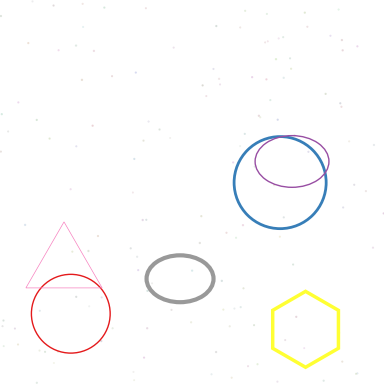[{"shape": "circle", "thickness": 1, "radius": 0.51, "center": [0.184, 0.185]}, {"shape": "circle", "thickness": 2, "radius": 0.6, "center": [0.728, 0.526]}, {"shape": "oval", "thickness": 1, "radius": 0.48, "center": [0.759, 0.581]}, {"shape": "hexagon", "thickness": 2.5, "radius": 0.49, "center": [0.794, 0.145]}, {"shape": "triangle", "thickness": 0.5, "radius": 0.57, "center": [0.166, 0.309]}, {"shape": "oval", "thickness": 3, "radius": 0.43, "center": [0.468, 0.276]}]